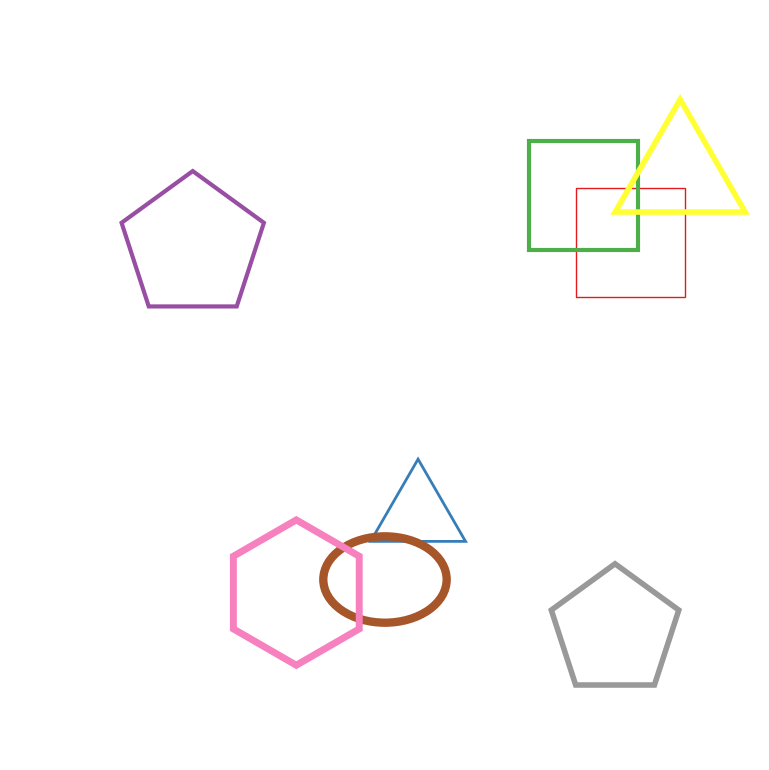[{"shape": "square", "thickness": 0.5, "radius": 0.36, "center": [0.819, 0.685]}, {"shape": "triangle", "thickness": 1, "radius": 0.36, "center": [0.543, 0.333]}, {"shape": "square", "thickness": 1.5, "radius": 0.35, "center": [0.758, 0.746]}, {"shape": "pentagon", "thickness": 1.5, "radius": 0.49, "center": [0.25, 0.681]}, {"shape": "triangle", "thickness": 2, "radius": 0.49, "center": [0.883, 0.773]}, {"shape": "oval", "thickness": 3, "radius": 0.4, "center": [0.5, 0.247]}, {"shape": "hexagon", "thickness": 2.5, "radius": 0.47, "center": [0.385, 0.23]}, {"shape": "pentagon", "thickness": 2, "radius": 0.44, "center": [0.799, 0.181]}]